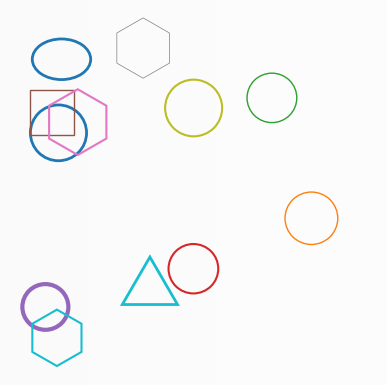[{"shape": "oval", "thickness": 2, "radius": 0.38, "center": [0.159, 0.846]}, {"shape": "circle", "thickness": 2, "radius": 0.36, "center": [0.151, 0.655]}, {"shape": "circle", "thickness": 1, "radius": 0.34, "center": [0.804, 0.433]}, {"shape": "circle", "thickness": 1, "radius": 0.32, "center": [0.702, 0.746]}, {"shape": "circle", "thickness": 1.5, "radius": 0.32, "center": [0.499, 0.302]}, {"shape": "circle", "thickness": 3, "radius": 0.3, "center": [0.117, 0.203]}, {"shape": "square", "thickness": 1, "radius": 0.29, "center": [0.134, 0.708]}, {"shape": "hexagon", "thickness": 1.5, "radius": 0.43, "center": [0.201, 0.683]}, {"shape": "hexagon", "thickness": 0.5, "radius": 0.39, "center": [0.369, 0.875]}, {"shape": "circle", "thickness": 1.5, "radius": 0.37, "center": [0.5, 0.72]}, {"shape": "triangle", "thickness": 2, "radius": 0.41, "center": [0.387, 0.25]}, {"shape": "hexagon", "thickness": 1.5, "radius": 0.37, "center": [0.147, 0.123]}]